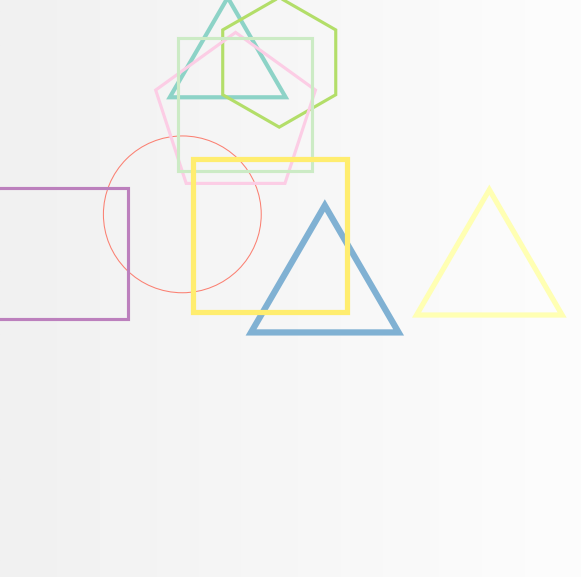[{"shape": "triangle", "thickness": 2, "radius": 0.58, "center": [0.392, 0.888]}, {"shape": "triangle", "thickness": 2.5, "radius": 0.72, "center": [0.842, 0.526]}, {"shape": "circle", "thickness": 0.5, "radius": 0.68, "center": [0.314, 0.628]}, {"shape": "triangle", "thickness": 3, "radius": 0.73, "center": [0.559, 0.497]}, {"shape": "hexagon", "thickness": 1.5, "radius": 0.56, "center": [0.48, 0.891]}, {"shape": "pentagon", "thickness": 1.5, "radius": 0.72, "center": [0.405, 0.798]}, {"shape": "square", "thickness": 1.5, "radius": 0.56, "center": [0.107, 0.56]}, {"shape": "square", "thickness": 1.5, "radius": 0.58, "center": [0.421, 0.819]}, {"shape": "square", "thickness": 2.5, "radius": 0.66, "center": [0.465, 0.591]}]